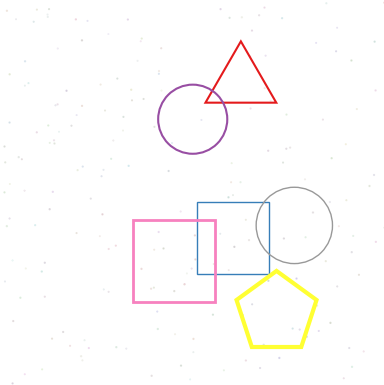[{"shape": "triangle", "thickness": 1.5, "radius": 0.53, "center": [0.626, 0.786]}, {"shape": "square", "thickness": 1, "radius": 0.47, "center": [0.605, 0.383]}, {"shape": "circle", "thickness": 1.5, "radius": 0.45, "center": [0.501, 0.69]}, {"shape": "pentagon", "thickness": 3, "radius": 0.55, "center": [0.718, 0.187]}, {"shape": "square", "thickness": 2, "radius": 0.54, "center": [0.452, 0.322]}, {"shape": "circle", "thickness": 1, "radius": 0.5, "center": [0.764, 0.414]}]